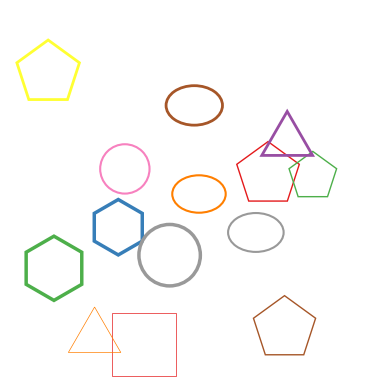[{"shape": "pentagon", "thickness": 1, "radius": 0.43, "center": [0.696, 0.547]}, {"shape": "square", "thickness": 0.5, "radius": 0.42, "center": [0.375, 0.105]}, {"shape": "hexagon", "thickness": 2.5, "radius": 0.36, "center": [0.307, 0.41]}, {"shape": "hexagon", "thickness": 2.5, "radius": 0.42, "center": [0.14, 0.303]}, {"shape": "pentagon", "thickness": 1, "radius": 0.32, "center": [0.813, 0.542]}, {"shape": "triangle", "thickness": 2, "radius": 0.38, "center": [0.746, 0.634]}, {"shape": "triangle", "thickness": 0.5, "radius": 0.39, "center": [0.246, 0.124]}, {"shape": "oval", "thickness": 1.5, "radius": 0.35, "center": [0.517, 0.496]}, {"shape": "pentagon", "thickness": 2, "radius": 0.43, "center": [0.125, 0.811]}, {"shape": "pentagon", "thickness": 1, "radius": 0.42, "center": [0.739, 0.147]}, {"shape": "oval", "thickness": 2, "radius": 0.37, "center": [0.505, 0.726]}, {"shape": "circle", "thickness": 1.5, "radius": 0.32, "center": [0.324, 0.561]}, {"shape": "circle", "thickness": 2.5, "radius": 0.4, "center": [0.441, 0.337]}, {"shape": "oval", "thickness": 1.5, "radius": 0.36, "center": [0.665, 0.396]}]